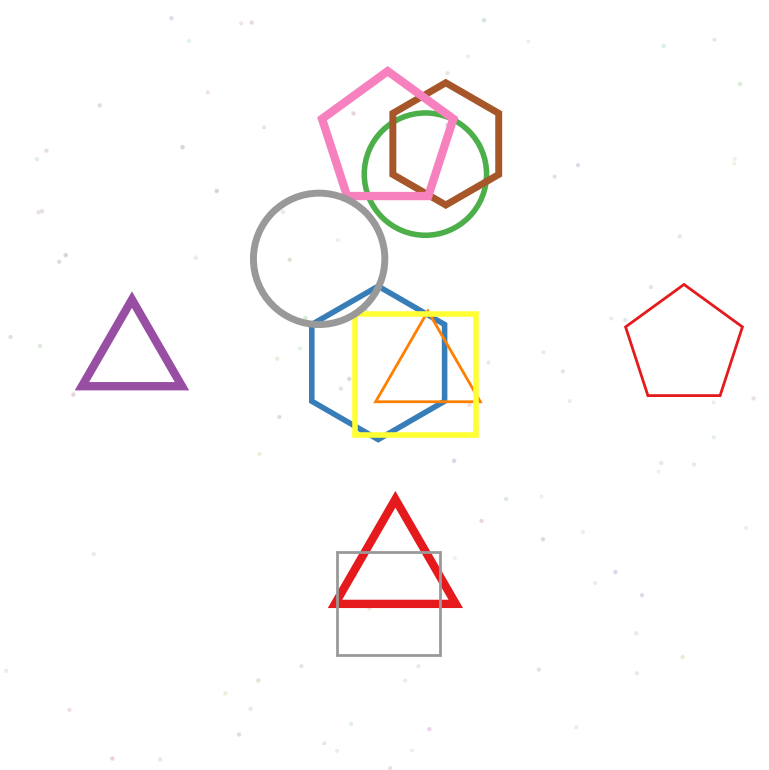[{"shape": "triangle", "thickness": 3, "radius": 0.45, "center": [0.513, 0.261]}, {"shape": "pentagon", "thickness": 1, "radius": 0.4, "center": [0.888, 0.551]}, {"shape": "hexagon", "thickness": 2, "radius": 0.5, "center": [0.491, 0.529]}, {"shape": "circle", "thickness": 2, "radius": 0.4, "center": [0.552, 0.774]}, {"shape": "triangle", "thickness": 3, "radius": 0.38, "center": [0.171, 0.536]}, {"shape": "triangle", "thickness": 1, "radius": 0.39, "center": [0.556, 0.517]}, {"shape": "square", "thickness": 2, "radius": 0.39, "center": [0.54, 0.513]}, {"shape": "hexagon", "thickness": 2.5, "radius": 0.4, "center": [0.579, 0.813]}, {"shape": "pentagon", "thickness": 3, "radius": 0.45, "center": [0.503, 0.818]}, {"shape": "square", "thickness": 1, "radius": 0.33, "center": [0.505, 0.216]}, {"shape": "circle", "thickness": 2.5, "radius": 0.43, "center": [0.414, 0.664]}]